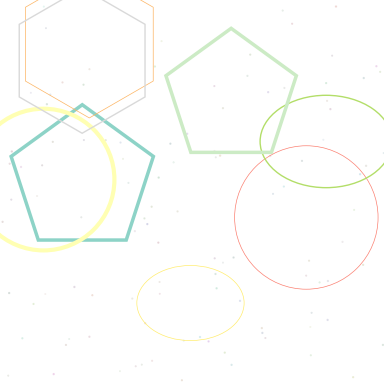[{"shape": "pentagon", "thickness": 2.5, "radius": 0.97, "center": [0.214, 0.534]}, {"shape": "circle", "thickness": 3, "radius": 0.92, "center": [0.113, 0.534]}, {"shape": "circle", "thickness": 0.5, "radius": 0.93, "center": [0.796, 0.435]}, {"shape": "hexagon", "thickness": 0.5, "radius": 0.96, "center": [0.232, 0.885]}, {"shape": "oval", "thickness": 1, "radius": 0.86, "center": [0.847, 0.633]}, {"shape": "hexagon", "thickness": 1, "radius": 0.94, "center": [0.213, 0.843]}, {"shape": "pentagon", "thickness": 2.5, "radius": 0.89, "center": [0.6, 0.748]}, {"shape": "oval", "thickness": 0.5, "radius": 0.7, "center": [0.495, 0.213]}]